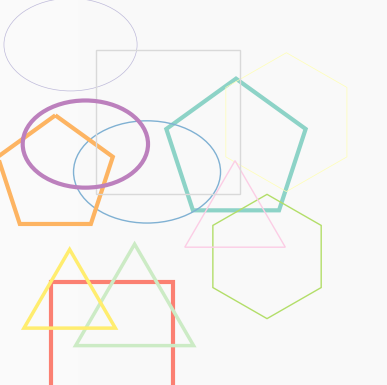[{"shape": "pentagon", "thickness": 3, "radius": 0.95, "center": [0.609, 0.607]}, {"shape": "hexagon", "thickness": 0.5, "radius": 0.9, "center": [0.739, 0.683]}, {"shape": "oval", "thickness": 0.5, "radius": 0.86, "center": [0.182, 0.884]}, {"shape": "square", "thickness": 3, "radius": 0.78, "center": [0.289, 0.11]}, {"shape": "oval", "thickness": 1, "radius": 0.95, "center": [0.379, 0.553]}, {"shape": "pentagon", "thickness": 3, "radius": 0.78, "center": [0.143, 0.544]}, {"shape": "hexagon", "thickness": 1, "radius": 0.81, "center": [0.689, 0.334]}, {"shape": "triangle", "thickness": 1, "radius": 0.75, "center": [0.607, 0.433]}, {"shape": "square", "thickness": 1, "radius": 0.93, "center": [0.433, 0.684]}, {"shape": "oval", "thickness": 3, "radius": 0.81, "center": [0.22, 0.626]}, {"shape": "triangle", "thickness": 2.5, "radius": 0.88, "center": [0.347, 0.19]}, {"shape": "triangle", "thickness": 2.5, "radius": 0.68, "center": [0.18, 0.216]}]